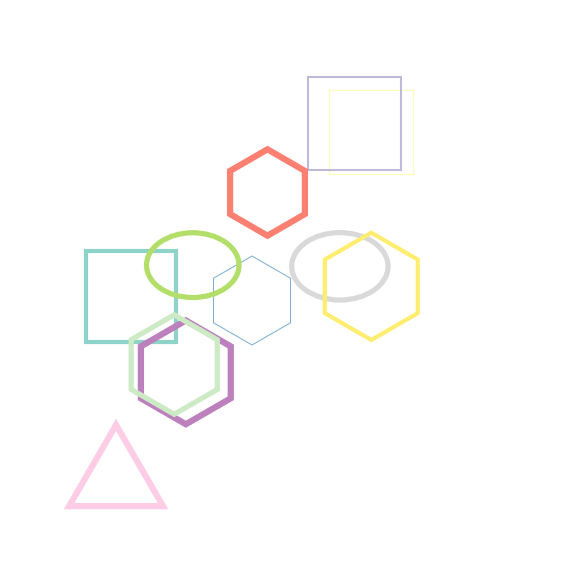[{"shape": "square", "thickness": 2, "radius": 0.39, "center": [0.227, 0.486]}, {"shape": "square", "thickness": 0.5, "radius": 0.36, "center": [0.643, 0.771]}, {"shape": "square", "thickness": 1, "radius": 0.4, "center": [0.614, 0.786]}, {"shape": "hexagon", "thickness": 3, "radius": 0.37, "center": [0.463, 0.666]}, {"shape": "hexagon", "thickness": 0.5, "radius": 0.39, "center": [0.436, 0.479]}, {"shape": "oval", "thickness": 2.5, "radius": 0.4, "center": [0.334, 0.54]}, {"shape": "triangle", "thickness": 3, "radius": 0.47, "center": [0.201, 0.17]}, {"shape": "oval", "thickness": 2.5, "radius": 0.42, "center": [0.589, 0.538]}, {"shape": "hexagon", "thickness": 3, "radius": 0.45, "center": [0.322, 0.354]}, {"shape": "hexagon", "thickness": 2.5, "radius": 0.43, "center": [0.302, 0.368]}, {"shape": "hexagon", "thickness": 2, "radius": 0.46, "center": [0.643, 0.503]}]